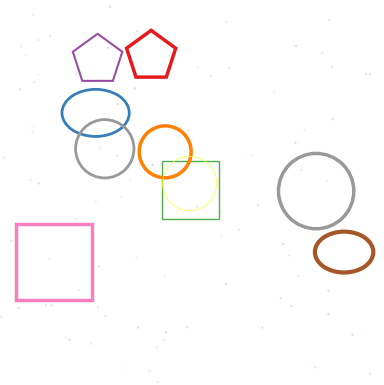[{"shape": "pentagon", "thickness": 2.5, "radius": 0.34, "center": [0.393, 0.854]}, {"shape": "oval", "thickness": 2, "radius": 0.44, "center": [0.248, 0.707]}, {"shape": "square", "thickness": 1, "radius": 0.37, "center": [0.496, 0.507]}, {"shape": "pentagon", "thickness": 1.5, "radius": 0.34, "center": [0.253, 0.845]}, {"shape": "circle", "thickness": 2.5, "radius": 0.34, "center": [0.429, 0.606]}, {"shape": "circle", "thickness": 0.5, "radius": 0.35, "center": [0.493, 0.523]}, {"shape": "oval", "thickness": 3, "radius": 0.38, "center": [0.894, 0.345]}, {"shape": "square", "thickness": 2.5, "radius": 0.49, "center": [0.141, 0.319]}, {"shape": "circle", "thickness": 2, "radius": 0.38, "center": [0.272, 0.614]}, {"shape": "circle", "thickness": 2.5, "radius": 0.49, "center": [0.821, 0.504]}]